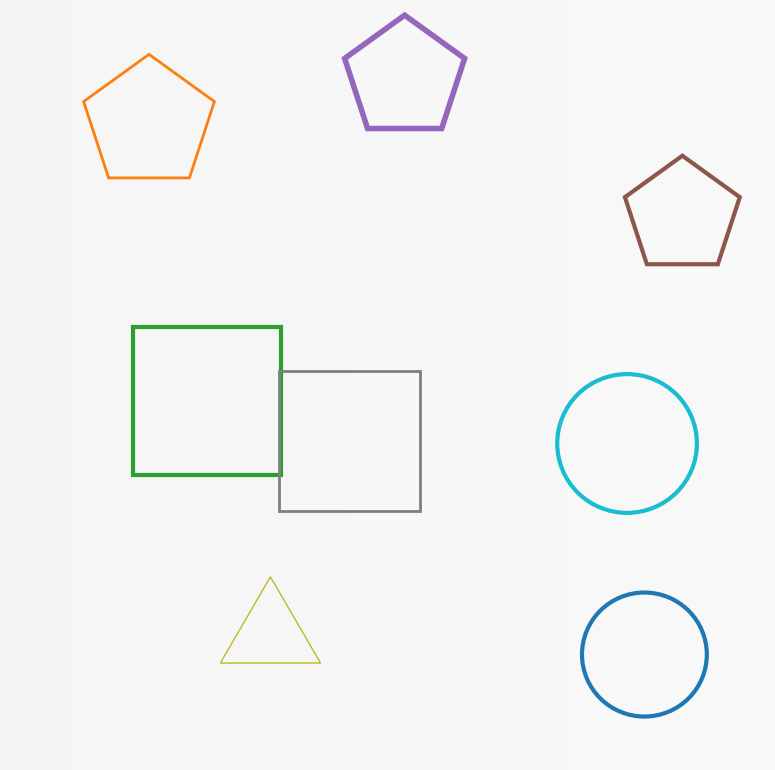[{"shape": "circle", "thickness": 1.5, "radius": 0.4, "center": [0.831, 0.15]}, {"shape": "pentagon", "thickness": 1, "radius": 0.44, "center": [0.192, 0.841]}, {"shape": "square", "thickness": 1.5, "radius": 0.48, "center": [0.267, 0.48]}, {"shape": "pentagon", "thickness": 2, "radius": 0.41, "center": [0.522, 0.899]}, {"shape": "pentagon", "thickness": 1.5, "radius": 0.39, "center": [0.88, 0.72]}, {"shape": "square", "thickness": 1, "radius": 0.45, "center": [0.45, 0.427]}, {"shape": "triangle", "thickness": 0.5, "radius": 0.37, "center": [0.349, 0.176]}, {"shape": "circle", "thickness": 1.5, "radius": 0.45, "center": [0.809, 0.424]}]